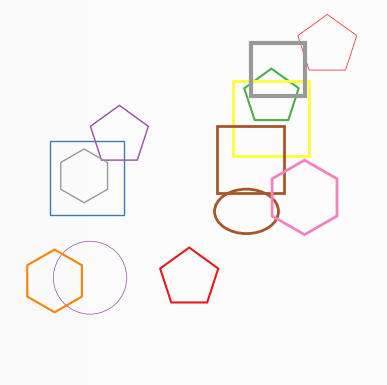[{"shape": "pentagon", "thickness": 0.5, "radius": 0.4, "center": [0.845, 0.883]}, {"shape": "pentagon", "thickness": 1.5, "radius": 0.39, "center": [0.488, 0.278]}, {"shape": "square", "thickness": 1, "radius": 0.48, "center": [0.225, 0.538]}, {"shape": "pentagon", "thickness": 1.5, "radius": 0.37, "center": [0.701, 0.748]}, {"shape": "pentagon", "thickness": 1, "radius": 0.39, "center": [0.308, 0.648]}, {"shape": "circle", "thickness": 0.5, "radius": 0.47, "center": [0.232, 0.279]}, {"shape": "hexagon", "thickness": 1.5, "radius": 0.41, "center": [0.141, 0.27]}, {"shape": "square", "thickness": 2, "radius": 0.49, "center": [0.7, 0.692]}, {"shape": "oval", "thickness": 2, "radius": 0.41, "center": [0.636, 0.451]}, {"shape": "square", "thickness": 2, "radius": 0.43, "center": [0.646, 0.586]}, {"shape": "hexagon", "thickness": 2, "radius": 0.48, "center": [0.786, 0.487]}, {"shape": "hexagon", "thickness": 1, "radius": 0.35, "center": [0.217, 0.543]}, {"shape": "square", "thickness": 3, "radius": 0.35, "center": [0.717, 0.82]}]